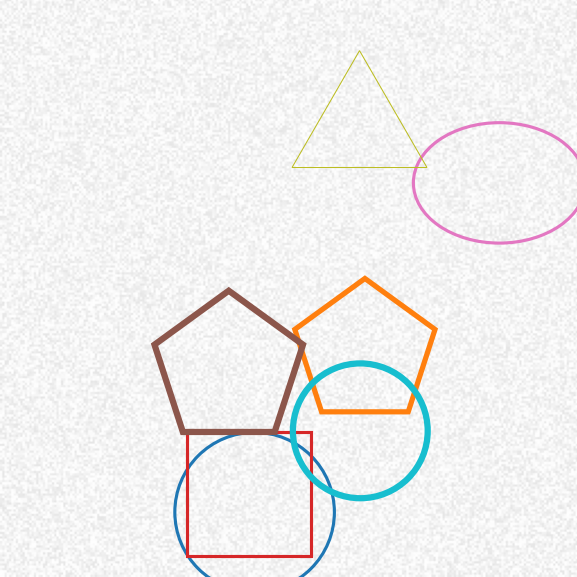[{"shape": "circle", "thickness": 1.5, "radius": 0.69, "center": [0.441, 0.112]}, {"shape": "pentagon", "thickness": 2.5, "radius": 0.64, "center": [0.632, 0.389]}, {"shape": "square", "thickness": 1.5, "radius": 0.54, "center": [0.431, 0.143]}, {"shape": "pentagon", "thickness": 3, "radius": 0.68, "center": [0.396, 0.361]}, {"shape": "oval", "thickness": 1.5, "radius": 0.74, "center": [0.865, 0.682]}, {"shape": "triangle", "thickness": 0.5, "radius": 0.67, "center": [0.623, 0.777]}, {"shape": "circle", "thickness": 3, "radius": 0.58, "center": [0.624, 0.253]}]